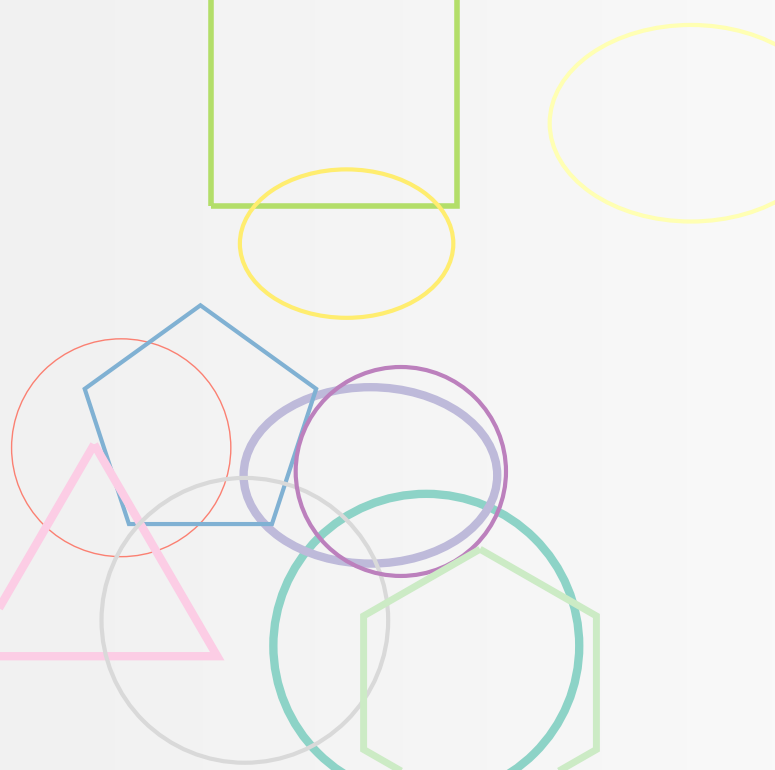[{"shape": "circle", "thickness": 3, "radius": 0.99, "center": [0.55, 0.161]}, {"shape": "oval", "thickness": 1.5, "radius": 0.91, "center": [0.892, 0.84]}, {"shape": "oval", "thickness": 3, "radius": 0.82, "center": [0.478, 0.383]}, {"shape": "circle", "thickness": 0.5, "radius": 0.71, "center": [0.156, 0.419]}, {"shape": "pentagon", "thickness": 1.5, "radius": 0.79, "center": [0.259, 0.446]}, {"shape": "square", "thickness": 2, "radius": 0.79, "center": [0.431, 0.892]}, {"shape": "triangle", "thickness": 3, "radius": 0.92, "center": [0.122, 0.239]}, {"shape": "circle", "thickness": 1.5, "radius": 0.92, "center": [0.316, 0.194]}, {"shape": "circle", "thickness": 1.5, "radius": 0.68, "center": [0.517, 0.388]}, {"shape": "hexagon", "thickness": 2.5, "radius": 0.87, "center": [0.619, 0.113]}, {"shape": "oval", "thickness": 1.5, "radius": 0.69, "center": [0.447, 0.684]}]